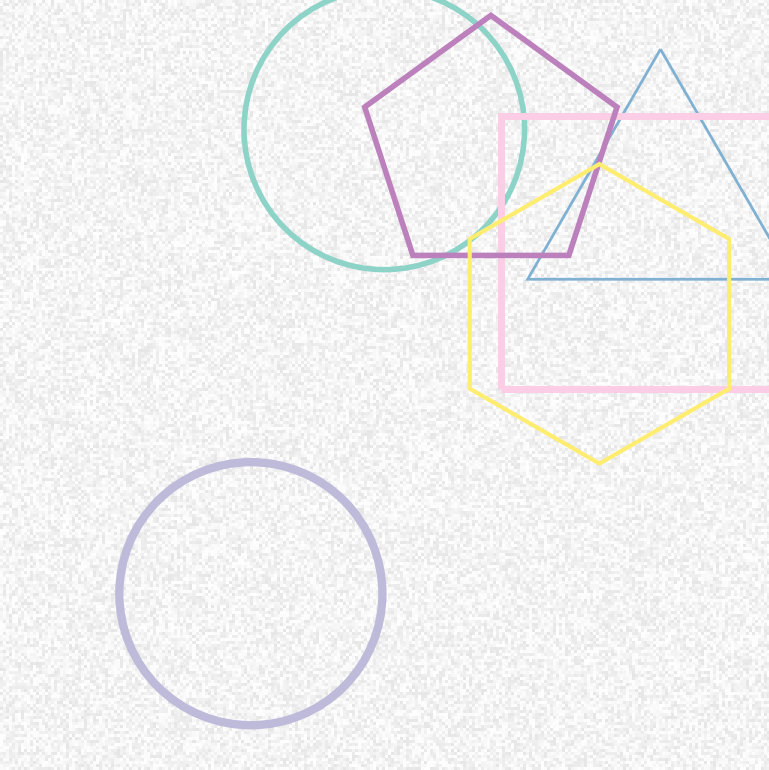[{"shape": "circle", "thickness": 2, "radius": 0.91, "center": [0.499, 0.832]}, {"shape": "circle", "thickness": 3, "radius": 0.85, "center": [0.326, 0.229]}, {"shape": "triangle", "thickness": 1, "radius": 1.0, "center": [0.858, 0.737]}, {"shape": "square", "thickness": 2.5, "radius": 0.89, "center": [0.828, 0.673]}, {"shape": "pentagon", "thickness": 2, "radius": 0.86, "center": [0.637, 0.808]}, {"shape": "hexagon", "thickness": 1.5, "radius": 0.97, "center": [0.778, 0.592]}]